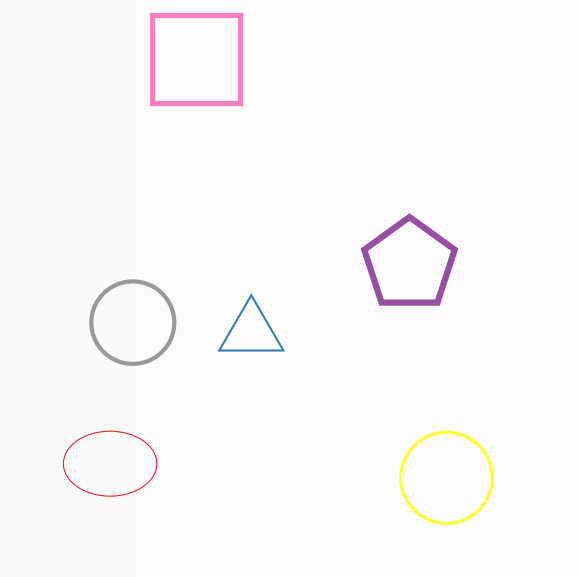[{"shape": "oval", "thickness": 0.5, "radius": 0.4, "center": [0.189, 0.196]}, {"shape": "triangle", "thickness": 1, "radius": 0.32, "center": [0.432, 0.424]}, {"shape": "pentagon", "thickness": 3, "radius": 0.41, "center": [0.705, 0.541]}, {"shape": "circle", "thickness": 1.5, "radius": 0.39, "center": [0.768, 0.172]}, {"shape": "square", "thickness": 2.5, "radius": 0.38, "center": [0.337, 0.897]}, {"shape": "circle", "thickness": 2, "radius": 0.36, "center": [0.228, 0.44]}]